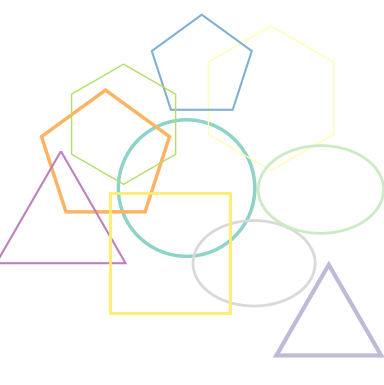[{"shape": "circle", "thickness": 2.5, "radius": 0.89, "center": [0.485, 0.511]}, {"shape": "hexagon", "thickness": 1, "radius": 0.94, "center": [0.704, 0.745]}, {"shape": "triangle", "thickness": 3, "radius": 0.79, "center": [0.854, 0.155]}, {"shape": "pentagon", "thickness": 1.5, "radius": 0.68, "center": [0.524, 0.825]}, {"shape": "pentagon", "thickness": 2.5, "radius": 0.87, "center": [0.274, 0.591]}, {"shape": "hexagon", "thickness": 1, "radius": 0.78, "center": [0.321, 0.677]}, {"shape": "oval", "thickness": 2, "radius": 0.79, "center": [0.66, 0.316]}, {"shape": "triangle", "thickness": 1.5, "radius": 0.97, "center": [0.158, 0.413]}, {"shape": "oval", "thickness": 2, "radius": 0.81, "center": [0.834, 0.508]}, {"shape": "square", "thickness": 2, "radius": 0.78, "center": [0.441, 0.342]}]